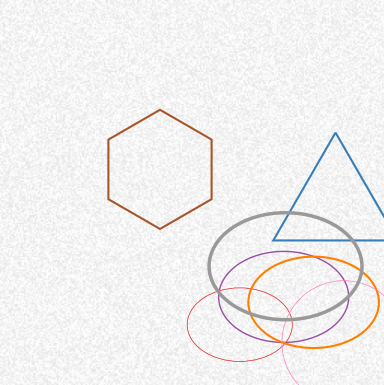[{"shape": "oval", "thickness": 0.5, "radius": 0.68, "center": [0.623, 0.157]}, {"shape": "triangle", "thickness": 1.5, "radius": 0.93, "center": [0.872, 0.469]}, {"shape": "oval", "thickness": 1, "radius": 0.84, "center": [0.737, 0.229]}, {"shape": "oval", "thickness": 1.5, "radius": 0.85, "center": [0.815, 0.215]}, {"shape": "hexagon", "thickness": 1.5, "radius": 0.77, "center": [0.416, 0.56]}, {"shape": "circle", "thickness": 0.5, "radius": 0.8, "center": [0.893, 0.11]}, {"shape": "oval", "thickness": 2.5, "radius": 0.99, "center": [0.742, 0.309]}]